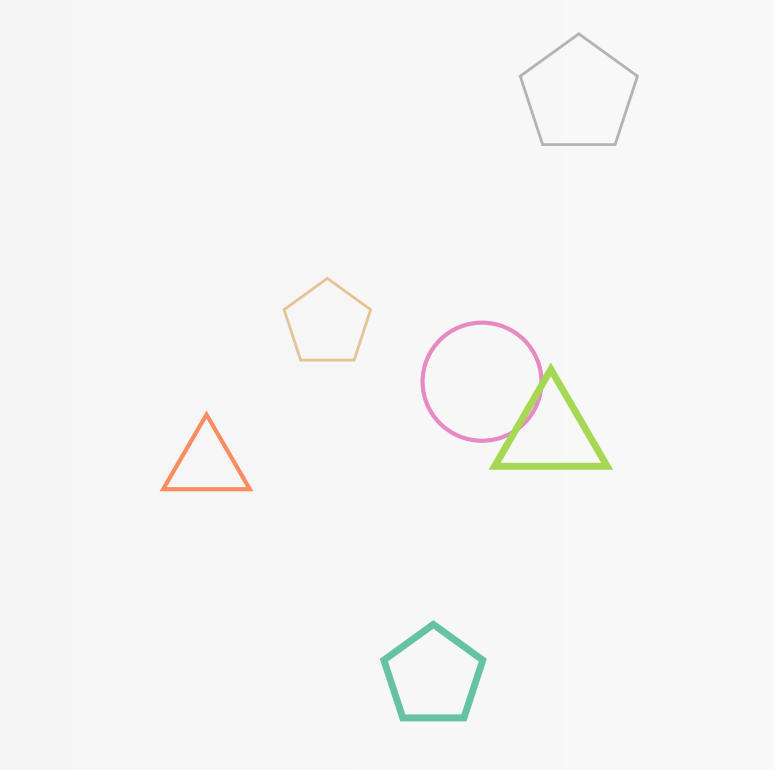[{"shape": "pentagon", "thickness": 2.5, "radius": 0.34, "center": [0.559, 0.122]}, {"shape": "triangle", "thickness": 1.5, "radius": 0.32, "center": [0.266, 0.397]}, {"shape": "circle", "thickness": 1.5, "radius": 0.38, "center": [0.622, 0.504]}, {"shape": "triangle", "thickness": 2.5, "radius": 0.42, "center": [0.711, 0.436]}, {"shape": "pentagon", "thickness": 1, "radius": 0.29, "center": [0.422, 0.58]}, {"shape": "pentagon", "thickness": 1, "radius": 0.4, "center": [0.747, 0.877]}]